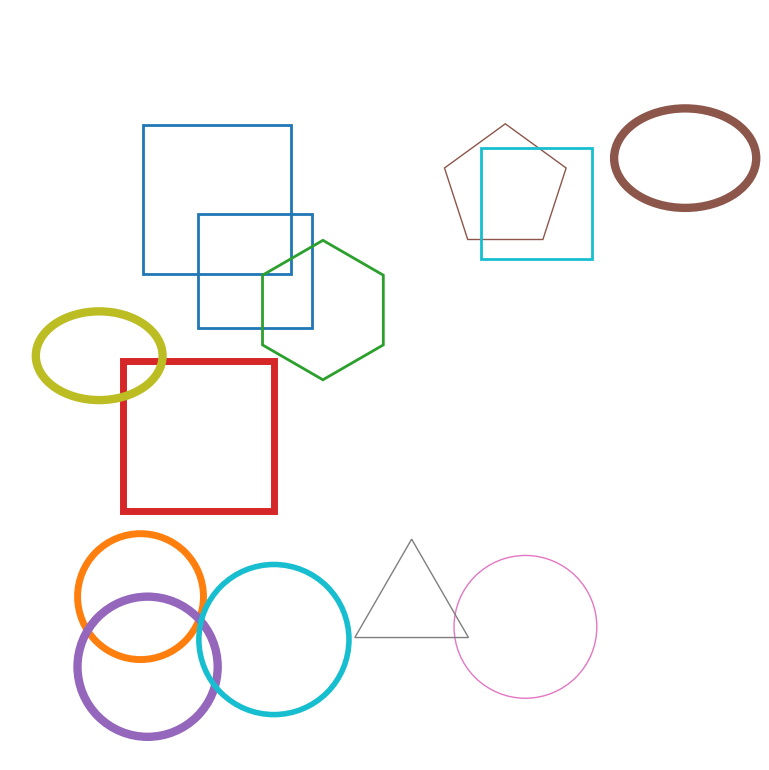[{"shape": "square", "thickness": 1, "radius": 0.37, "center": [0.331, 0.648]}, {"shape": "square", "thickness": 1, "radius": 0.48, "center": [0.282, 0.741]}, {"shape": "circle", "thickness": 2.5, "radius": 0.41, "center": [0.182, 0.225]}, {"shape": "hexagon", "thickness": 1, "radius": 0.45, "center": [0.419, 0.597]}, {"shape": "square", "thickness": 2.5, "radius": 0.49, "center": [0.258, 0.434]}, {"shape": "circle", "thickness": 3, "radius": 0.46, "center": [0.192, 0.134]}, {"shape": "pentagon", "thickness": 0.5, "radius": 0.42, "center": [0.656, 0.756]}, {"shape": "oval", "thickness": 3, "radius": 0.46, "center": [0.89, 0.795]}, {"shape": "circle", "thickness": 0.5, "radius": 0.46, "center": [0.682, 0.186]}, {"shape": "triangle", "thickness": 0.5, "radius": 0.43, "center": [0.535, 0.215]}, {"shape": "oval", "thickness": 3, "radius": 0.41, "center": [0.129, 0.538]}, {"shape": "square", "thickness": 1, "radius": 0.36, "center": [0.696, 0.736]}, {"shape": "circle", "thickness": 2, "radius": 0.49, "center": [0.356, 0.169]}]